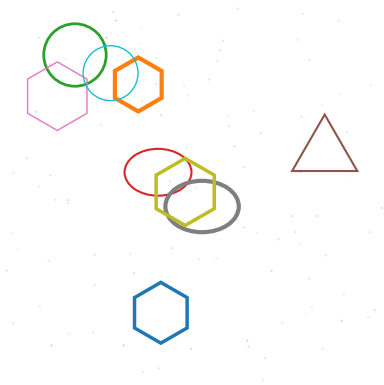[{"shape": "hexagon", "thickness": 2.5, "radius": 0.39, "center": [0.418, 0.188]}, {"shape": "hexagon", "thickness": 3, "radius": 0.35, "center": [0.359, 0.781]}, {"shape": "circle", "thickness": 2, "radius": 0.41, "center": [0.195, 0.857]}, {"shape": "oval", "thickness": 1.5, "radius": 0.43, "center": [0.41, 0.553]}, {"shape": "triangle", "thickness": 1.5, "radius": 0.49, "center": [0.843, 0.605]}, {"shape": "hexagon", "thickness": 1, "radius": 0.44, "center": [0.149, 0.75]}, {"shape": "oval", "thickness": 3, "radius": 0.48, "center": [0.525, 0.464]}, {"shape": "hexagon", "thickness": 2.5, "radius": 0.44, "center": [0.481, 0.502]}, {"shape": "circle", "thickness": 1, "radius": 0.36, "center": [0.287, 0.81]}]